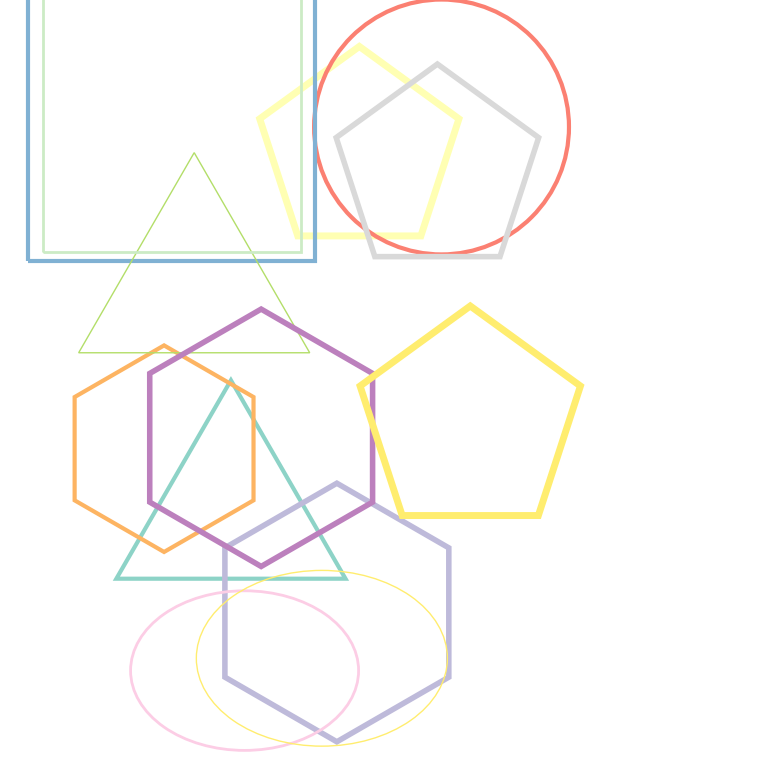[{"shape": "triangle", "thickness": 1.5, "radius": 0.86, "center": [0.3, 0.334]}, {"shape": "pentagon", "thickness": 2.5, "radius": 0.68, "center": [0.467, 0.804]}, {"shape": "hexagon", "thickness": 2, "radius": 0.84, "center": [0.437, 0.205]}, {"shape": "circle", "thickness": 1.5, "radius": 0.83, "center": [0.573, 0.835]}, {"shape": "square", "thickness": 1.5, "radius": 0.93, "center": [0.223, 0.847]}, {"shape": "hexagon", "thickness": 1.5, "radius": 0.67, "center": [0.213, 0.417]}, {"shape": "triangle", "thickness": 0.5, "radius": 0.87, "center": [0.252, 0.628]}, {"shape": "oval", "thickness": 1, "radius": 0.74, "center": [0.318, 0.129]}, {"shape": "pentagon", "thickness": 2, "radius": 0.69, "center": [0.568, 0.779]}, {"shape": "hexagon", "thickness": 2, "radius": 0.84, "center": [0.339, 0.431]}, {"shape": "square", "thickness": 1, "radius": 0.84, "center": [0.223, 0.841]}, {"shape": "oval", "thickness": 0.5, "radius": 0.82, "center": [0.418, 0.145]}, {"shape": "pentagon", "thickness": 2.5, "radius": 0.75, "center": [0.611, 0.452]}]